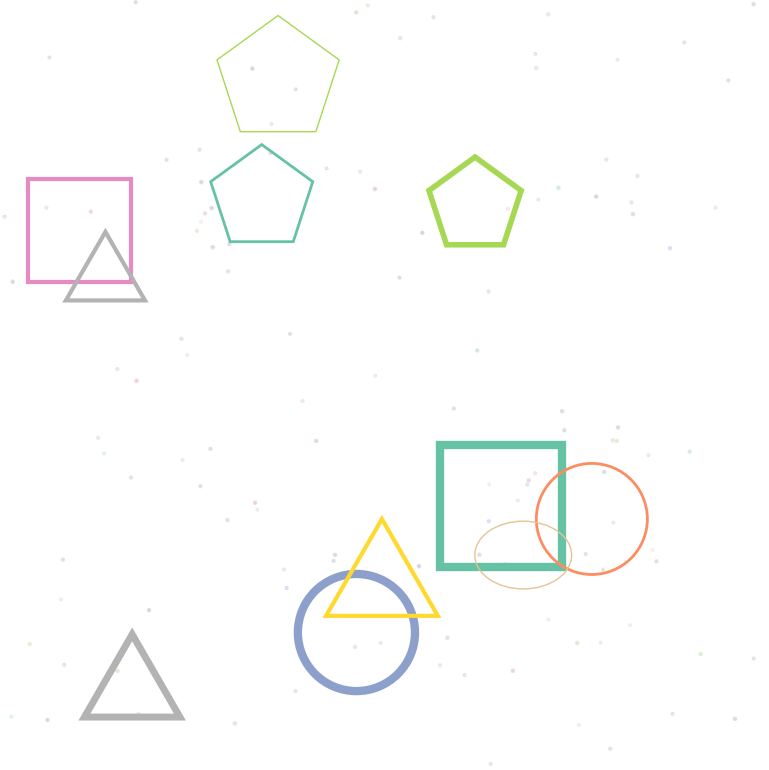[{"shape": "square", "thickness": 3, "radius": 0.4, "center": [0.651, 0.343]}, {"shape": "pentagon", "thickness": 1, "radius": 0.35, "center": [0.34, 0.743]}, {"shape": "circle", "thickness": 1, "radius": 0.36, "center": [0.769, 0.326]}, {"shape": "circle", "thickness": 3, "radius": 0.38, "center": [0.463, 0.179]}, {"shape": "square", "thickness": 1.5, "radius": 0.33, "center": [0.104, 0.7]}, {"shape": "pentagon", "thickness": 2, "radius": 0.31, "center": [0.617, 0.733]}, {"shape": "pentagon", "thickness": 0.5, "radius": 0.42, "center": [0.361, 0.896]}, {"shape": "triangle", "thickness": 1.5, "radius": 0.42, "center": [0.496, 0.242]}, {"shape": "oval", "thickness": 0.5, "radius": 0.31, "center": [0.68, 0.279]}, {"shape": "triangle", "thickness": 2.5, "radius": 0.36, "center": [0.172, 0.105]}, {"shape": "triangle", "thickness": 1.5, "radius": 0.3, "center": [0.137, 0.64]}]